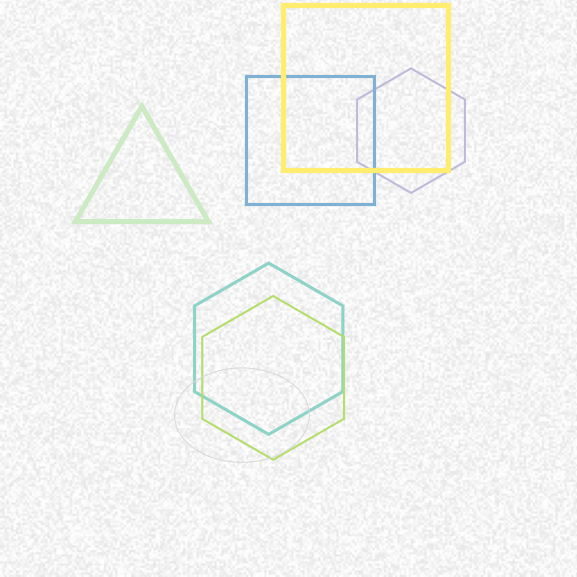[{"shape": "hexagon", "thickness": 1.5, "radius": 0.74, "center": [0.465, 0.395]}, {"shape": "hexagon", "thickness": 1, "radius": 0.54, "center": [0.712, 0.773]}, {"shape": "square", "thickness": 1.5, "radius": 0.55, "center": [0.537, 0.757]}, {"shape": "hexagon", "thickness": 1, "radius": 0.71, "center": [0.473, 0.345]}, {"shape": "oval", "thickness": 0.5, "radius": 0.58, "center": [0.419, 0.28]}, {"shape": "triangle", "thickness": 2.5, "radius": 0.67, "center": [0.246, 0.682]}, {"shape": "square", "thickness": 2.5, "radius": 0.71, "center": [0.633, 0.848]}]